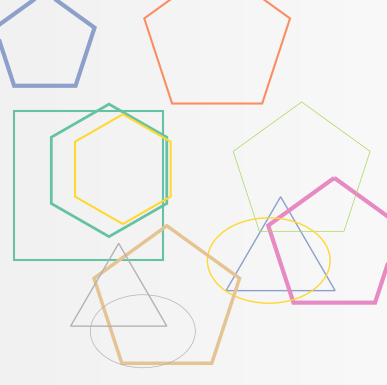[{"shape": "hexagon", "thickness": 2, "radius": 0.86, "center": [0.281, 0.557]}, {"shape": "square", "thickness": 1.5, "radius": 0.97, "center": [0.228, 0.519]}, {"shape": "pentagon", "thickness": 1.5, "radius": 0.99, "center": [0.56, 0.891]}, {"shape": "triangle", "thickness": 1, "radius": 0.81, "center": [0.724, 0.326]}, {"shape": "pentagon", "thickness": 3, "radius": 0.67, "center": [0.116, 0.886]}, {"shape": "pentagon", "thickness": 3, "radius": 0.9, "center": [0.863, 0.359]}, {"shape": "pentagon", "thickness": 0.5, "radius": 0.93, "center": [0.778, 0.549]}, {"shape": "hexagon", "thickness": 1.5, "radius": 0.71, "center": [0.317, 0.561]}, {"shape": "oval", "thickness": 1, "radius": 0.79, "center": [0.694, 0.323]}, {"shape": "pentagon", "thickness": 2.5, "radius": 0.99, "center": [0.43, 0.216]}, {"shape": "triangle", "thickness": 1, "radius": 0.72, "center": [0.306, 0.225]}, {"shape": "oval", "thickness": 0.5, "radius": 0.68, "center": [0.369, 0.14]}]